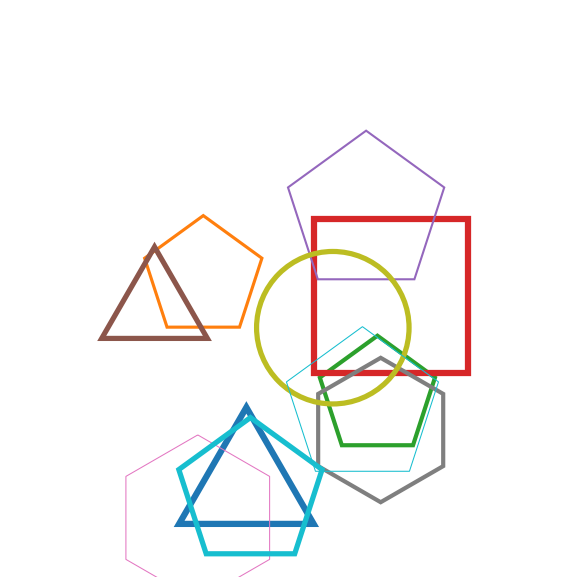[{"shape": "triangle", "thickness": 3, "radius": 0.67, "center": [0.427, 0.159]}, {"shape": "pentagon", "thickness": 1.5, "radius": 0.53, "center": [0.352, 0.519]}, {"shape": "pentagon", "thickness": 2, "radius": 0.52, "center": [0.654, 0.313]}, {"shape": "square", "thickness": 3, "radius": 0.67, "center": [0.677, 0.487]}, {"shape": "pentagon", "thickness": 1, "radius": 0.71, "center": [0.634, 0.631]}, {"shape": "triangle", "thickness": 2.5, "radius": 0.53, "center": [0.268, 0.466]}, {"shape": "hexagon", "thickness": 0.5, "radius": 0.72, "center": [0.342, 0.102]}, {"shape": "hexagon", "thickness": 2, "radius": 0.63, "center": [0.659, 0.255]}, {"shape": "circle", "thickness": 2.5, "radius": 0.66, "center": [0.576, 0.432]}, {"shape": "pentagon", "thickness": 0.5, "radius": 0.69, "center": [0.628, 0.295]}, {"shape": "pentagon", "thickness": 2.5, "radius": 0.65, "center": [0.434, 0.146]}]